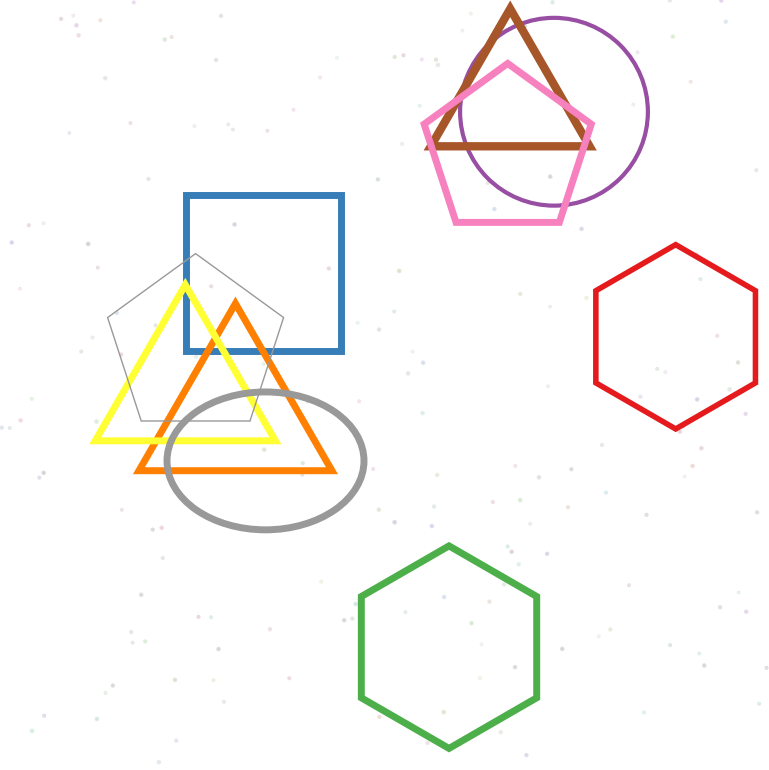[{"shape": "hexagon", "thickness": 2, "radius": 0.6, "center": [0.877, 0.563]}, {"shape": "square", "thickness": 2.5, "radius": 0.51, "center": [0.342, 0.645]}, {"shape": "hexagon", "thickness": 2.5, "radius": 0.66, "center": [0.583, 0.16]}, {"shape": "circle", "thickness": 1.5, "radius": 0.61, "center": [0.719, 0.855]}, {"shape": "triangle", "thickness": 2.5, "radius": 0.72, "center": [0.306, 0.461]}, {"shape": "triangle", "thickness": 2.5, "radius": 0.68, "center": [0.241, 0.495]}, {"shape": "triangle", "thickness": 3, "radius": 0.6, "center": [0.663, 0.87]}, {"shape": "pentagon", "thickness": 2.5, "radius": 0.57, "center": [0.659, 0.803]}, {"shape": "pentagon", "thickness": 0.5, "radius": 0.6, "center": [0.254, 0.55]}, {"shape": "oval", "thickness": 2.5, "radius": 0.64, "center": [0.345, 0.401]}]